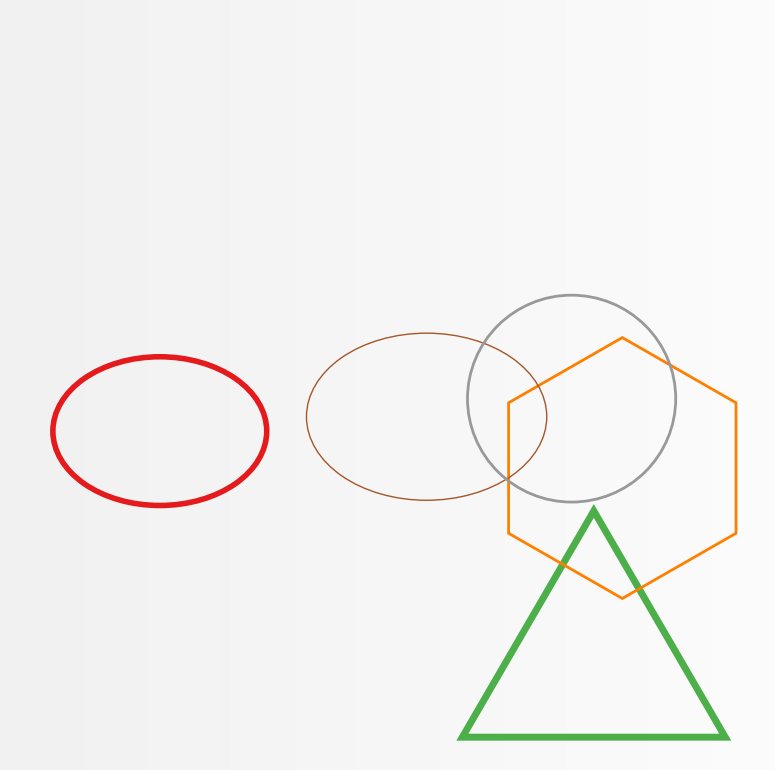[{"shape": "oval", "thickness": 2, "radius": 0.69, "center": [0.206, 0.44]}, {"shape": "triangle", "thickness": 2.5, "radius": 0.98, "center": [0.766, 0.141]}, {"shape": "hexagon", "thickness": 1, "radius": 0.85, "center": [0.803, 0.392]}, {"shape": "oval", "thickness": 0.5, "radius": 0.78, "center": [0.55, 0.459]}, {"shape": "circle", "thickness": 1, "radius": 0.67, "center": [0.738, 0.482]}]